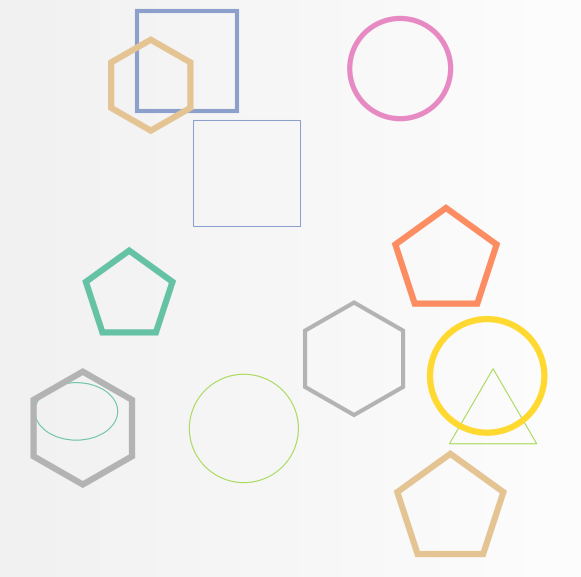[{"shape": "pentagon", "thickness": 3, "radius": 0.39, "center": [0.222, 0.487]}, {"shape": "oval", "thickness": 0.5, "radius": 0.36, "center": [0.131, 0.287]}, {"shape": "pentagon", "thickness": 3, "radius": 0.46, "center": [0.767, 0.547]}, {"shape": "square", "thickness": 2, "radius": 0.43, "center": [0.322, 0.894]}, {"shape": "square", "thickness": 0.5, "radius": 0.46, "center": [0.424, 0.7]}, {"shape": "circle", "thickness": 2.5, "radius": 0.43, "center": [0.689, 0.88]}, {"shape": "circle", "thickness": 0.5, "radius": 0.47, "center": [0.42, 0.257]}, {"shape": "triangle", "thickness": 0.5, "radius": 0.43, "center": [0.848, 0.274]}, {"shape": "circle", "thickness": 3, "radius": 0.49, "center": [0.838, 0.348]}, {"shape": "hexagon", "thickness": 3, "radius": 0.39, "center": [0.259, 0.852]}, {"shape": "pentagon", "thickness": 3, "radius": 0.48, "center": [0.775, 0.117]}, {"shape": "hexagon", "thickness": 3, "radius": 0.49, "center": [0.142, 0.258]}, {"shape": "hexagon", "thickness": 2, "radius": 0.49, "center": [0.609, 0.378]}]